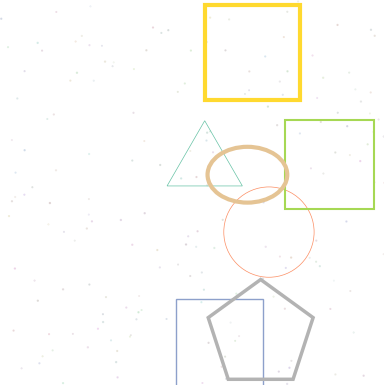[{"shape": "triangle", "thickness": 0.5, "radius": 0.56, "center": [0.532, 0.573]}, {"shape": "circle", "thickness": 0.5, "radius": 0.59, "center": [0.699, 0.397]}, {"shape": "square", "thickness": 1, "radius": 0.57, "center": [0.57, 0.11]}, {"shape": "square", "thickness": 1.5, "radius": 0.58, "center": [0.856, 0.573]}, {"shape": "square", "thickness": 3, "radius": 0.62, "center": [0.655, 0.863]}, {"shape": "oval", "thickness": 3, "radius": 0.52, "center": [0.643, 0.546]}, {"shape": "pentagon", "thickness": 2.5, "radius": 0.72, "center": [0.677, 0.131]}]